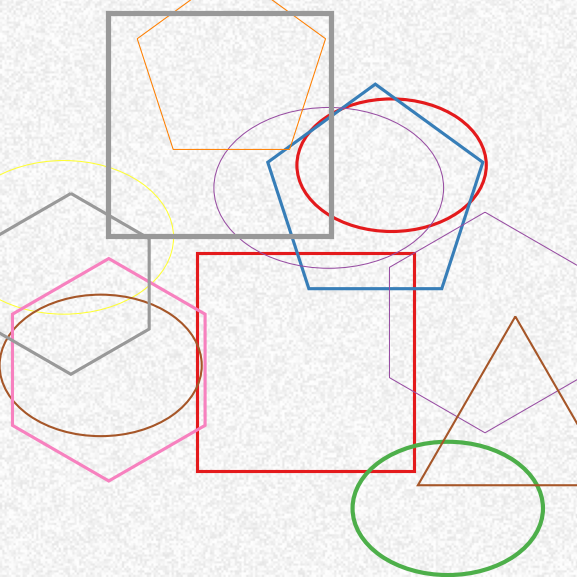[{"shape": "oval", "thickness": 1.5, "radius": 0.82, "center": [0.678, 0.713]}, {"shape": "square", "thickness": 1.5, "radius": 0.94, "center": [0.529, 0.373]}, {"shape": "pentagon", "thickness": 1.5, "radius": 0.98, "center": [0.65, 0.658]}, {"shape": "oval", "thickness": 2, "radius": 0.82, "center": [0.775, 0.119]}, {"shape": "hexagon", "thickness": 0.5, "radius": 0.96, "center": [0.84, 0.441]}, {"shape": "oval", "thickness": 0.5, "radius": 0.99, "center": [0.569, 0.674]}, {"shape": "pentagon", "thickness": 0.5, "radius": 0.86, "center": [0.401, 0.879]}, {"shape": "oval", "thickness": 0.5, "radius": 0.95, "center": [0.11, 0.588]}, {"shape": "triangle", "thickness": 1, "radius": 0.97, "center": [0.892, 0.256]}, {"shape": "oval", "thickness": 1, "radius": 0.88, "center": [0.174, 0.366]}, {"shape": "hexagon", "thickness": 1.5, "radius": 0.96, "center": [0.188, 0.359]}, {"shape": "square", "thickness": 2.5, "radius": 0.97, "center": [0.381, 0.784]}, {"shape": "hexagon", "thickness": 1.5, "radius": 0.78, "center": [0.123, 0.508]}]